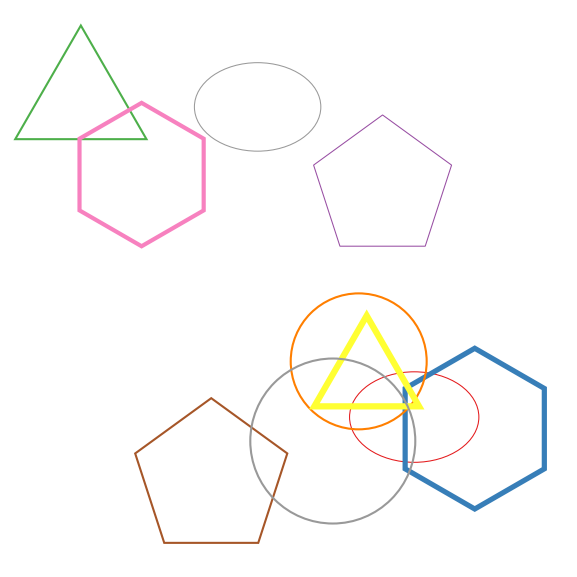[{"shape": "oval", "thickness": 0.5, "radius": 0.56, "center": [0.717, 0.277]}, {"shape": "hexagon", "thickness": 2.5, "radius": 0.7, "center": [0.822, 0.257]}, {"shape": "triangle", "thickness": 1, "radius": 0.66, "center": [0.14, 0.824]}, {"shape": "pentagon", "thickness": 0.5, "radius": 0.63, "center": [0.662, 0.674]}, {"shape": "circle", "thickness": 1, "radius": 0.59, "center": [0.621, 0.373]}, {"shape": "triangle", "thickness": 3, "radius": 0.52, "center": [0.635, 0.348]}, {"shape": "pentagon", "thickness": 1, "radius": 0.69, "center": [0.366, 0.171]}, {"shape": "hexagon", "thickness": 2, "radius": 0.62, "center": [0.245, 0.697]}, {"shape": "oval", "thickness": 0.5, "radius": 0.55, "center": [0.446, 0.814]}, {"shape": "circle", "thickness": 1, "radius": 0.71, "center": [0.576, 0.235]}]